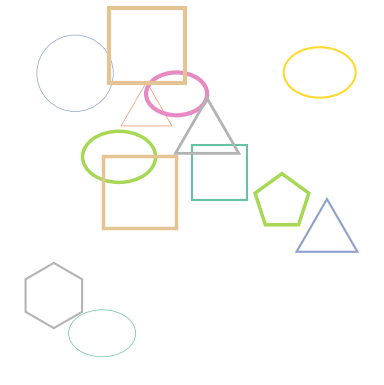[{"shape": "oval", "thickness": 0.5, "radius": 0.44, "center": [0.265, 0.134]}, {"shape": "square", "thickness": 1.5, "radius": 0.36, "center": [0.57, 0.552]}, {"shape": "triangle", "thickness": 0.5, "radius": 0.38, "center": [0.381, 0.711]}, {"shape": "circle", "thickness": 0.5, "radius": 0.5, "center": [0.195, 0.81]}, {"shape": "triangle", "thickness": 1.5, "radius": 0.46, "center": [0.849, 0.392]}, {"shape": "oval", "thickness": 3, "radius": 0.4, "center": [0.459, 0.756]}, {"shape": "oval", "thickness": 2.5, "radius": 0.47, "center": [0.309, 0.593]}, {"shape": "pentagon", "thickness": 2.5, "radius": 0.37, "center": [0.732, 0.476]}, {"shape": "oval", "thickness": 1.5, "radius": 0.47, "center": [0.83, 0.812]}, {"shape": "square", "thickness": 2.5, "radius": 0.47, "center": [0.362, 0.502]}, {"shape": "square", "thickness": 3, "radius": 0.49, "center": [0.382, 0.882]}, {"shape": "hexagon", "thickness": 1.5, "radius": 0.42, "center": [0.14, 0.232]}, {"shape": "triangle", "thickness": 2, "radius": 0.48, "center": [0.538, 0.649]}]